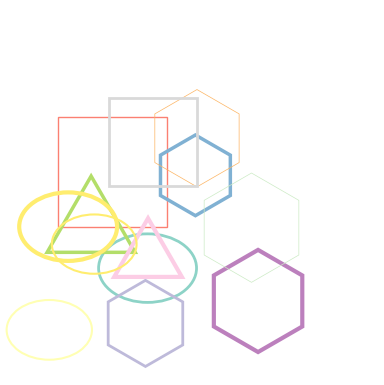[{"shape": "oval", "thickness": 2, "radius": 0.64, "center": [0.383, 0.304]}, {"shape": "oval", "thickness": 1.5, "radius": 0.55, "center": [0.128, 0.143]}, {"shape": "hexagon", "thickness": 2, "radius": 0.56, "center": [0.378, 0.16]}, {"shape": "square", "thickness": 1, "radius": 0.71, "center": [0.291, 0.553]}, {"shape": "hexagon", "thickness": 2.5, "radius": 0.52, "center": [0.508, 0.545]}, {"shape": "hexagon", "thickness": 0.5, "radius": 0.63, "center": [0.512, 0.641]}, {"shape": "triangle", "thickness": 2.5, "radius": 0.66, "center": [0.237, 0.411]}, {"shape": "triangle", "thickness": 3, "radius": 0.51, "center": [0.385, 0.332]}, {"shape": "square", "thickness": 2, "radius": 0.57, "center": [0.397, 0.632]}, {"shape": "hexagon", "thickness": 3, "radius": 0.66, "center": [0.67, 0.218]}, {"shape": "hexagon", "thickness": 0.5, "radius": 0.71, "center": [0.653, 0.409]}, {"shape": "oval", "thickness": 3, "radius": 0.64, "center": [0.177, 0.411]}, {"shape": "oval", "thickness": 1.5, "radius": 0.55, "center": [0.245, 0.366]}]